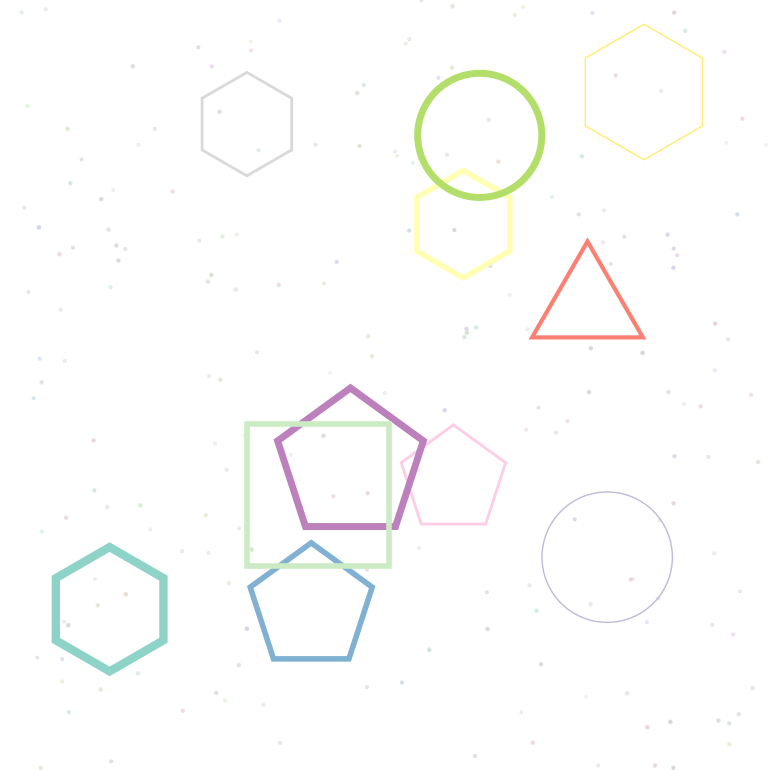[{"shape": "hexagon", "thickness": 3, "radius": 0.4, "center": [0.142, 0.209]}, {"shape": "hexagon", "thickness": 2, "radius": 0.35, "center": [0.602, 0.709]}, {"shape": "circle", "thickness": 0.5, "radius": 0.42, "center": [0.789, 0.276]}, {"shape": "triangle", "thickness": 1.5, "radius": 0.42, "center": [0.763, 0.603]}, {"shape": "pentagon", "thickness": 2, "radius": 0.42, "center": [0.404, 0.212]}, {"shape": "circle", "thickness": 2.5, "radius": 0.4, "center": [0.623, 0.824]}, {"shape": "pentagon", "thickness": 1, "radius": 0.36, "center": [0.589, 0.377]}, {"shape": "hexagon", "thickness": 1, "radius": 0.34, "center": [0.321, 0.839]}, {"shape": "pentagon", "thickness": 2.5, "radius": 0.5, "center": [0.455, 0.397]}, {"shape": "square", "thickness": 2, "radius": 0.46, "center": [0.413, 0.357]}, {"shape": "hexagon", "thickness": 0.5, "radius": 0.44, "center": [0.836, 0.881]}]